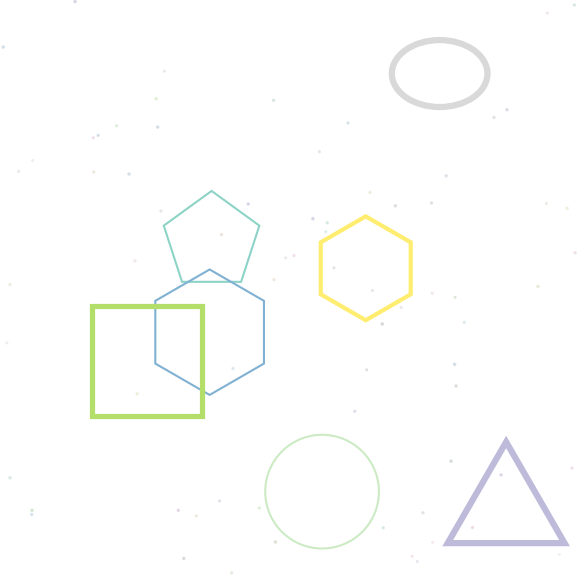[{"shape": "pentagon", "thickness": 1, "radius": 0.44, "center": [0.366, 0.582]}, {"shape": "triangle", "thickness": 3, "radius": 0.58, "center": [0.876, 0.117]}, {"shape": "hexagon", "thickness": 1, "radius": 0.54, "center": [0.363, 0.424]}, {"shape": "square", "thickness": 2.5, "radius": 0.48, "center": [0.255, 0.375]}, {"shape": "oval", "thickness": 3, "radius": 0.41, "center": [0.761, 0.872]}, {"shape": "circle", "thickness": 1, "radius": 0.49, "center": [0.558, 0.148]}, {"shape": "hexagon", "thickness": 2, "radius": 0.45, "center": [0.633, 0.535]}]